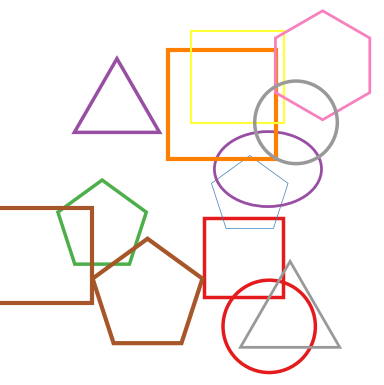[{"shape": "circle", "thickness": 2.5, "radius": 0.6, "center": [0.699, 0.152]}, {"shape": "square", "thickness": 2.5, "radius": 0.52, "center": [0.633, 0.331]}, {"shape": "pentagon", "thickness": 0.5, "radius": 0.52, "center": [0.649, 0.491]}, {"shape": "pentagon", "thickness": 2.5, "radius": 0.6, "center": [0.265, 0.412]}, {"shape": "triangle", "thickness": 2.5, "radius": 0.64, "center": [0.304, 0.72]}, {"shape": "oval", "thickness": 2, "radius": 0.7, "center": [0.696, 0.561]}, {"shape": "square", "thickness": 3, "radius": 0.71, "center": [0.577, 0.729]}, {"shape": "square", "thickness": 1.5, "radius": 0.6, "center": [0.617, 0.8]}, {"shape": "square", "thickness": 3, "radius": 0.62, "center": [0.116, 0.336]}, {"shape": "pentagon", "thickness": 3, "radius": 0.75, "center": [0.383, 0.23]}, {"shape": "hexagon", "thickness": 2, "radius": 0.71, "center": [0.838, 0.83]}, {"shape": "circle", "thickness": 2.5, "radius": 0.54, "center": [0.769, 0.682]}, {"shape": "triangle", "thickness": 2, "radius": 0.74, "center": [0.753, 0.172]}]